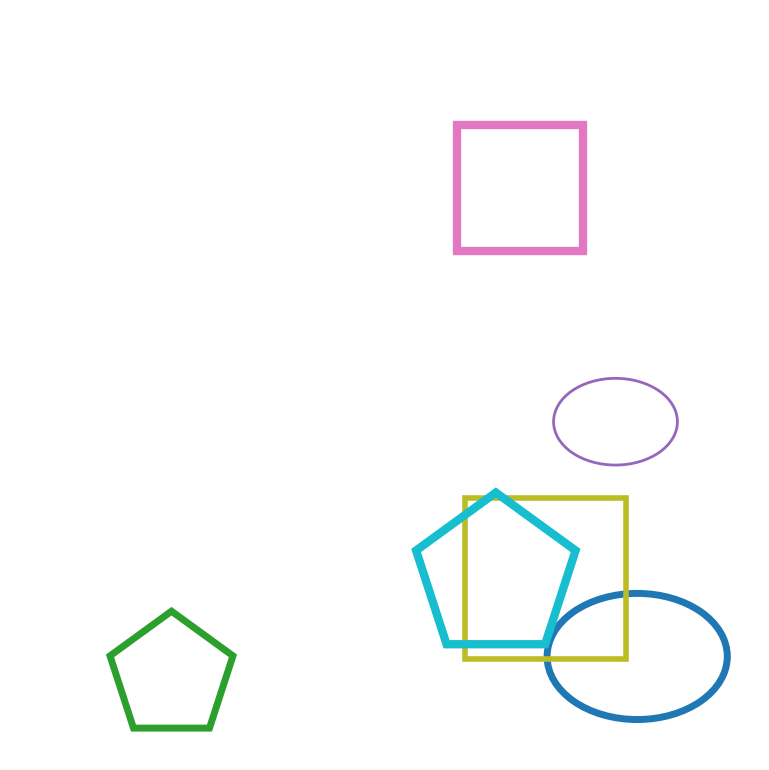[{"shape": "oval", "thickness": 2.5, "radius": 0.59, "center": [0.828, 0.147]}, {"shape": "pentagon", "thickness": 2.5, "radius": 0.42, "center": [0.223, 0.122]}, {"shape": "oval", "thickness": 1, "radius": 0.4, "center": [0.799, 0.452]}, {"shape": "square", "thickness": 3, "radius": 0.41, "center": [0.675, 0.756]}, {"shape": "square", "thickness": 2, "radius": 0.52, "center": [0.709, 0.249]}, {"shape": "pentagon", "thickness": 3, "radius": 0.54, "center": [0.644, 0.251]}]